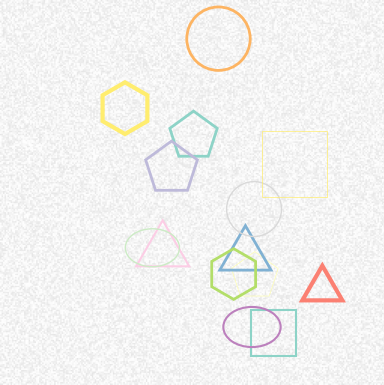[{"shape": "square", "thickness": 1.5, "radius": 0.29, "center": [0.709, 0.135]}, {"shape": "pentagon", "thickness": 2, "radius": 0.32, "center": [0.503, 0.647]}, {"shape": "pentagon", "thickness": 0.5, "radius": 0.32, "center": [0.662, 0.283]}, {"shape": "pentagon", "thickness": 2, "radius": 0.35, "center": [0.446, 0.563]}, {"shape": "triangle", "thickness": 3, "radius": 0.3, "center": [0.837, 0.25]}, {"shape": "triangle", "thickness": 2, "radius": 0.38, "center": [0.637, 0.337]}, {"shape": "circle", "thickness": 2, "radius": 0.41, "center": [0.568, 0.9]}, {"shape": "hexagon", "thickness": 2, "radius": 0.33, "center": [0.607, 0.288]}, {"shape": "triangle", "thickness": 1.5, "radius": 0.4, "center": [0.423, 0.348]}, {"shape": "circle", "thickness": 1, "radius": 0.36, "center": [0.66, 0.457]}, {"shape": "oval", "thickness": 1.5, "radius": 0.37, "center": [0.655, 0.151]}, {"shape": "oval", "thickness": 1, "radius": 0.35, "center": [0.396, 0.356]}, {"shape": "square", "thickness": 0.5, "radius": 0.42, "center": [0.765, 0.574]}, {"shape": "hexagon", "thickness": 3, "radius": 0.34, "center": [0.325, 0.719]}]